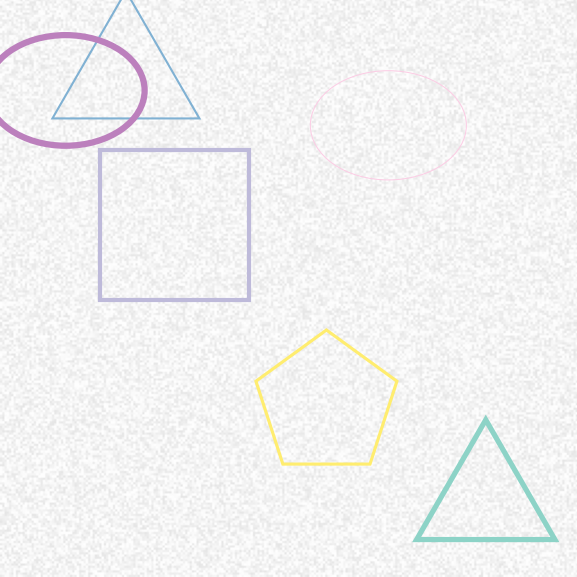[{"shape": "triangle", "thickness": 2.5, "radius": 0.69, "center": [0.841, 0.134]}, {"shape": "square", "thickness": 2, "radius": 0.65, "center": [0.302, 0.61]}, {"shape": "triangle", "thickness": 1, "radius": 0.73, "center": [0.218, 0.868]}, {"shape": "oval", "thickness": 0.5, "radius": 0.68, "center": [0.672, 0.782]}, {"shape": "oval", "thickness": 3, "radius": 0.68, "center": [0.114, 0.843]}, {"shape": "pentagon", "thickness": 1.5, "radius": 0.64, "center": [0.565, 0.299]}]